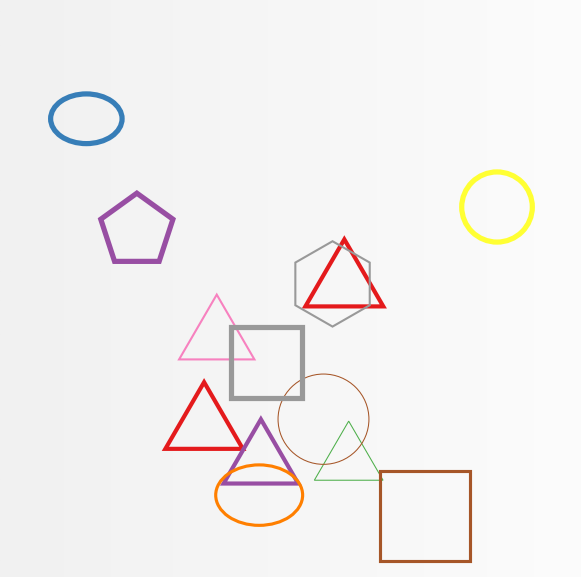[{"shape": "triangle", "thickness": 2, "radius": 0.38, "center": [0.351, 0.26]}, {"shape": "triangle", "thickness": 2, "radius": 0.39, "center": [0.592, 0.507]}, {"shape": "oval", "thickness": 2.5, "radius": 0.31, "center": [0.149, 0.793]}, {"shape": "triangle", "thickness": 0.5, "radius": 0.34, "center": [0.6, 0.202]}, {"shape": "triangle", "thickness": 2, "radius": 0.37, "center": [0.449, 0.199]}, {"shape": "pentagon", "thickness": 2.5, "radius": 0.33, "center": [0.235, 0.599]}, {"shape": "oval", "thickness": 1.5, "radius": 0.37, "center": [0.446, 0.142]}, {"shape": "circle", "thickness": 2.5, "radius": 0.3, "center": [0.855, 0.641]}, {"shape": "square", "thickness": 1.5, "radius": 0.39, "center": [0.731, 0.106]}, {"shape": "circle", "thickness": 0.5, "radius": 0.39, "center": [0.557, 0.273]}, {"shape": "triangle", "thickness": 1, "radius": 0.37, "center": [0.373, 0.414]}, {"shape": "square", "thickness": 2.5, "radius": 0.31, "center": [0.459, 0.371]}, {"shape": "hexagon", "thickness": 1, "radius": 0.37, "center": [0.572, 0.508]}]